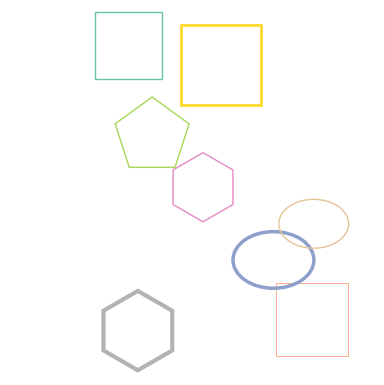[{"shape": "square", "thickness": 1, "radius": 0.43, "center": [0.333, 0.882]}, {"shape": "square", "thickness": 0.5, "radius": 0.47, "center": [0.81, 0.169]}, {"shape": "oval", "thickness": 2.5, "radius": 0.53, "center": [0.71, 0.325]}, {"shape": "hexagon", "thickness": 1, "radius": 0.45, "center": [0.527, 0.514]}, {"shape": "pentagon", "thickness": 1, "radius": 0.5, "center": [0.395, 0.647]}, {"shape": "square", "thickness": 2, "radius": 0.52, "center": [0.574, 0.831]}, {"shape": "oval", "thickness": 1, "radius": 0.45, "center": [0.815, 0.419]}, {"shape": "hexagon", "thickness": 3, "radius": 0.52, "center": [0.358, 0.141]}]